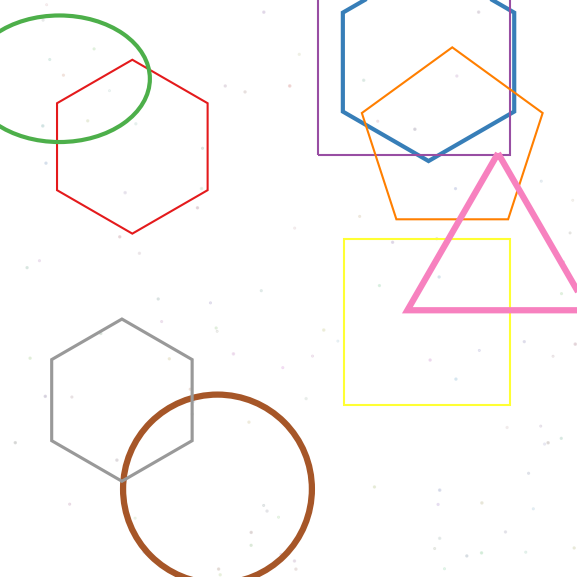[{"shape": "hexagon", "thickness": 1, "radius": 0.75, "center": [0.229, 0.745]}, {"shape": "hexagon", "thickness": 2, "radius": 0.86, "center": [0.742, 0.892]}, {"shape": "oval", "thickness": 2, "radius": 0.78, "center": [0.103, 0.863]}, {"shape": "square", "thickness": 1, "radius": 0.83, "center": [0.717, 0.897]}, {"shape": "pentagon", "thickness": 1, "radius": 0.82, "center": [0.783, 0.753]}, {"shape": "square", "thickness": 1, "radius": 0.72, "center": [0.739, 0.441]}, {"shape": "circle", "thickness": 3, "radius": 0.82, "center": [0.377, 0.152]}, {"shape": "triangle", "thickness": 3, "radius": 0.91, "center": [0.862, 0.553]}, {"shape": "hexagon", "thickness": 1.5, "radius": 0.7, "center": [0.211, 0.306]}]